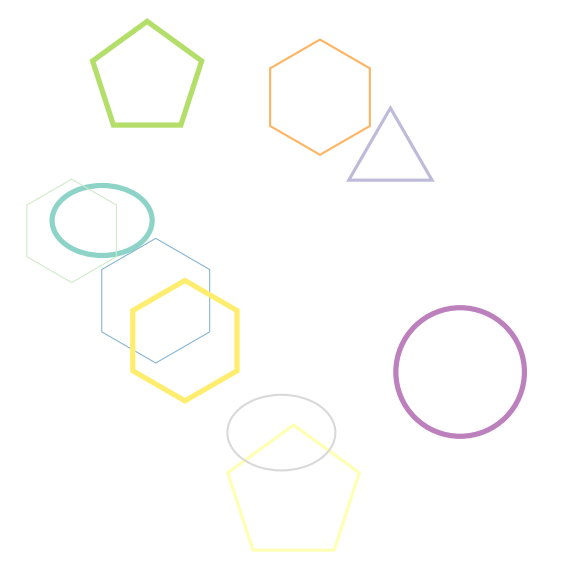[{"shape": "oval", "thickness": 2.5, "radius": 0.43, "center": [0.177, 0.617]}, {"shape": "pentagon", "thickness": 1.5, "radius": 0.6, "center": [0.508, 0.143]}, {"shape": "triangle", "thickness": 1.5, "radius": 0.42, "center": [0.676, 0.729]}, {"shape": "hexagon", "thickness": 0.5, "radius": 0.54, "center": [0.27, 0.478]}, {"shape": "hexagon", "thickness": 1, "radius": 0.5, "center": [0.554, 0.831]}, {"shape": "pentagon", "thickness": 2.5, "radius": 0.5, "center": [0.255, 0.863]}, {"shape": "oval", "thickness": 1, "radius": 0.47, "center": [0.487, 0.25]}, {"shape": "circle", "thickness": 2.5, "radius": 0.56, "center": [0.797, 0.355]}, {"shape": "hexagon", "thickness": 0.5, "radius": 0.45, "center": [0.124, 0.599]}, {"shape": "hexagon", "thickness": 2.5, "radius": 0.52, "center": [0.32, 0.409]}]